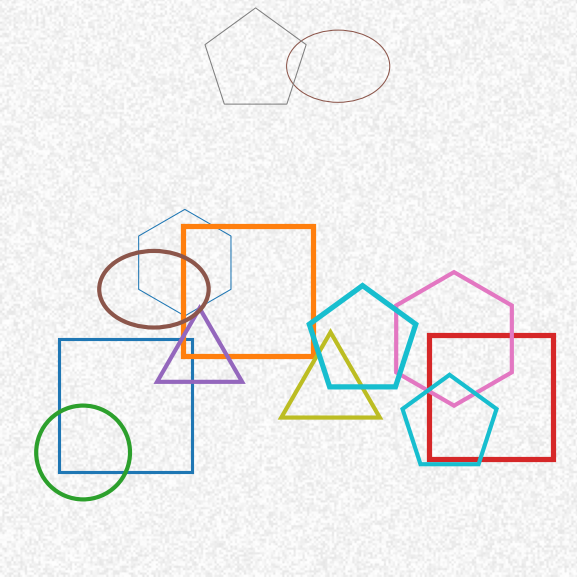[{"shape": "square", "thickness": 1.5, "radius": 0.57, "center": [0.217, 0.297]}, {"shape": "hexagon", "thickness": 0.5, "radius": 0.46, "center": [0.32, 0.544]}, {"shape": "square", "thickness": 2.5, "radius": 0.56, "center": [0.429, 0.494]}, {"shape": "circle", "thickness": 2, "radius": 0.41, "center": [0.144, 0.216]}, {"shape": "square", "thickness": 2.5, "radius": 0.54, "center": [0.85, 0.312]}, {"shape": "triangle", "thickness": 2, "radius": 0.43, "center": [0.346, 0.38]}, {"shape": "oval", "thickness": 2, "radius": 0.47, "center": [0.267, 0.498]}, {"shape": "oval", "thickness": 0.5, "radius": 0.45, "center": [0.586, 0.884]}, {"shape": "hexagon", "thickness": 2, "radius": 0.58, "center": [0.786, 0.412]}, {"shape": "pentagon", "thickness": 0.5, "radius": 0.46, "center": [0.443, 0.893]}, {"shape": "triangle", "thickness": 2, "radius": 0.49, "center": [0.572, 0.325]}, {"shape": "pentagon", "thickness": 2.5, "radius": 0.48, "center": [0.628, 0.408]}, {"shape": "pentagon", "thickness": 2, "radius": 0.43, "center": [0.778, 0.265]}]